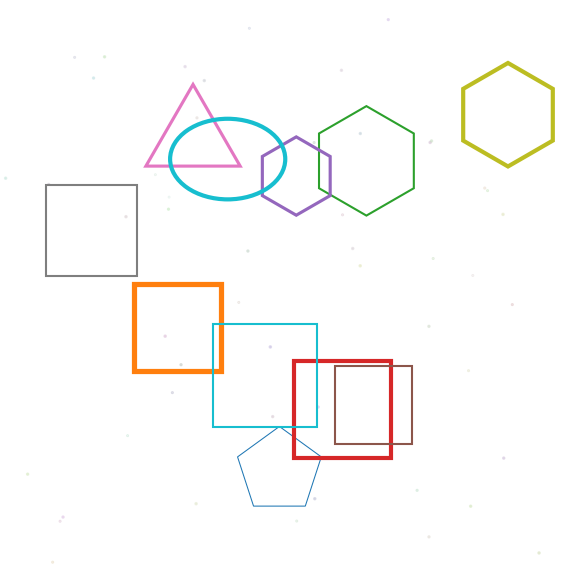[{"shape": "pentagon", "thickness": 0.5, "radius": 0.38, "center": [0.484, 0.184]}, {"shape": "square", "thickness": 2.5, "radius": 0.38, "center": [0.308, 0.431]}, {"shape": "hexagon", "thickness": 1, "radius": 0.47, "center": [0.634, 0.721]}, {"shape": "square", "thickness": 2, "radius": 0.42, "center": [0.593, 0.29]}, {"shape": "hexagon", "thickness": 1.5, "radius": 0.34, "center": [0.513, 0.694]}, {"shape": "square", "thickness": 1, "radius": 0.34, "center": [0.647, 0.298]}, {"shape": "triangle", "thickness": 1.5, "radius": 0.47, "center": [0.334, 0.759]}, {"shape": "square", "thickness": 1, "radius": 0.39, "center": [0.159, 0.6]}, {"shape": "hexagon", "thickness": 2, "radius": 0.45, "center": [0.88, 0.8]}, {"shape": "square", "thickness": 1, "radius": 0.45, "center": [0.458, 0.349]}, {"shape": "oval", "thickness": 2, "radius": 0.5, "center": [0.394, 0.724]}]